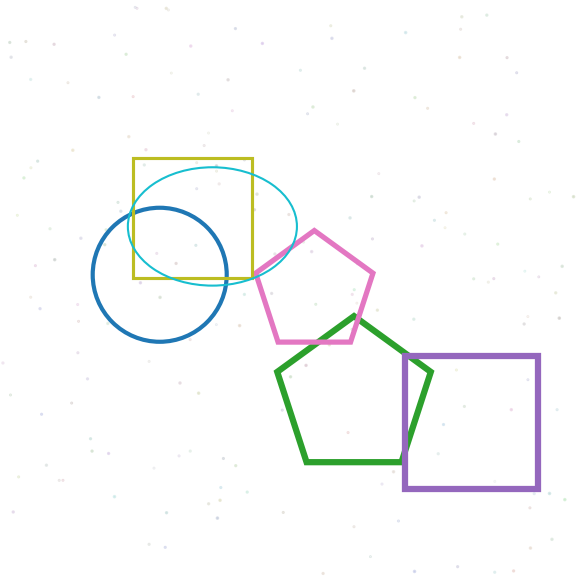[{"shape": "circle", "thickness": 2, "radius": 0.58, "center": [0.277, 0.523]}, {"shape": "pentagon", "thickness": 3, "radius": 0.7, "center": [0.613, 0.312]}, {"shape": "square", "thickness": 3, "radius": 0.58, "center": [0.817, 0.268]}, {"shape": "pentagon", "thickness": 2.5, "radius": 0.53, "center": [0.544, 0.493]}, {"shape": "square", "thickness": 1.5, "radius": 0.52, "center": [0.333, 0.622]}, {"shape": "oval", "thickness": 1, "radius": 0.73, "center": [0.368, 0.607]}]